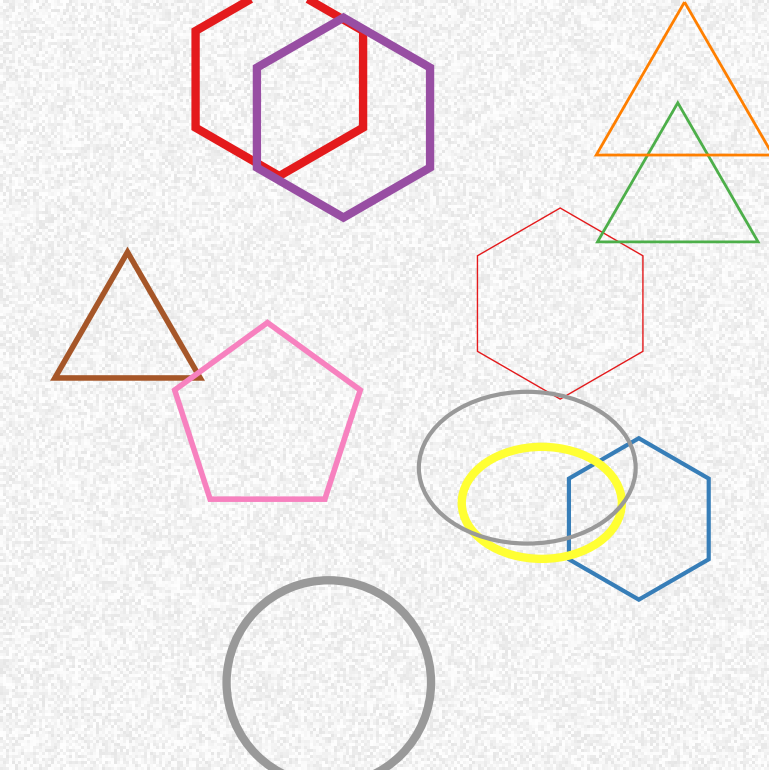[{"shape": "hexagon", "thickness": 0.5, "radius": 0.62, "center": [0.728, 0.606]}, {"shape": "hexagon", "thickness": 3, "radius": 0.63, "center": [0.363, 0.897]}, {"shape": "hexagon", "thickness": 1.5, "radius": 0.52, "center": [0.83, 0.326]}, {"shape": "triangle", "thickness": 1, "radius": 0.6, "center": [0.88, 0.746]}, {"shape": "hexagon", "thickness": 3, "radius": 0.65, "center": [0.446, 0.847]}, {"shape": "triangle", "thickness": 1, "radius": 0.66, "center": [0.889, 0.865]}, {"shape": "oval", "thickness": 3, "radius": 0.52, "center": [0.704, 0.347]}, {"shape": "triangle", "thickness": 2, "radius": 0.54, "center": [0.166, 0.564]}, {"shape": "pentagon", "thickness": 2, "radius": 0.63, "center": [0.347, 0.454]}, {"shape": "circle", "thickness": 3, "radius": 0.66, "center": [0.427, 0.114]}, {"shape": "oval", "thickness": 1.5, "radius": 0.7, "center": [0.685, 0.393]}]